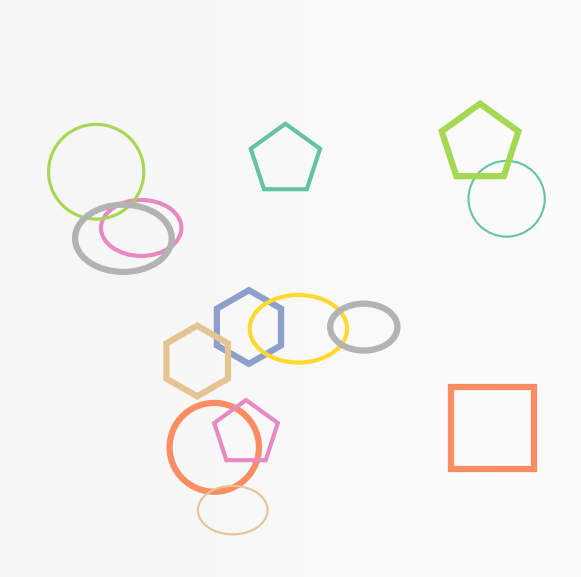[{"shape": "pentagon", "thickness": 2, "radius": 0.31, "center": [0.491, 0.722]}, {"shape": "circle", "thickness": 1, "radius": 0.33, "center": [0.872, 0.655]}, {"shape": "square", "thickness": 3, "radius": 0.36, "center": [0.848, 0.259]}, {"shape": "circle", "thickness": 3, "radius": 0.38, "center": [0.369, 0.225]}, {"shape": "hexagon", "thickness": 3, "radius": 0.32, "center": [0.428, 0.433]}, {"shape": "oval", "thickness": 2, "radius": 0.35, "center": [0.243, 0.604]}, {"shape": "pentagon", "thickness": 2, "radius": 0.29, "center": [0.423, 0.249]}, {"shape": "circle", "thickness": 1.5, "radius": 0.41, "center": [0.166, 0.702]}, {"shape": "pentagon", "thickness": 3, "radius": 0.35, "center": [0.826, 0.75]}, {"shape": "oval", "thickness": 2, "radius": 0.42, "center": [0.513, 0.43]}, {"shape": "hexagon", "thickness": 3, "radius": 0.31, "center": [0.339, 0.374]}, {"shape": "oval", "thickness": 1, "radius": 0.3, "center": [0.4, 0.116]}, {"shape": "oval", "thickness": 3, "radius": 0.29, "center": [0.626, 0.433]}, {"shape": "oval", "thickness": 3, "radius": 0.42, "center": [0.212, 0.586]}]